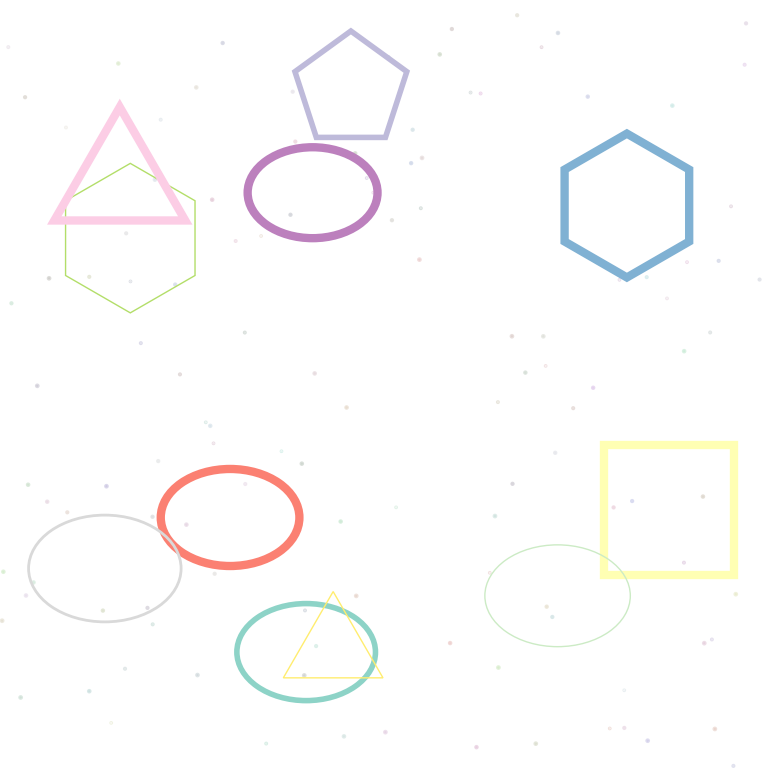[{"shape": "oval", "thickness": 2, "radius": 0.45, "center": [0.398, 0.153]}, {"shape": "square", "thickness": 3, "radius": 0.42, "center": [0.868, 0.338]}, {"shape": "pentagon", "thickness": 2, "radius": 0.38, "center": [0.456, 0.883]}, {"shape": "oval", "thickness": 3, "radius": 0.45, "center": [0.299, 0.328]}, {"shape": "hexagon", "thickness": 3, "radius": 0.47, "center": [0.814, 0.733]}, {"shape": "hexagon", "thickness": 0.5, "radius": 0.49, "center": [0.169, 0.691]}, {"shape": "triangle", "thickness": 3, "radius": 0.49, "center": [0.156, 0.763]}, {"shape": "oval", "thickness": 1, "radius": 0.5, "center": [0.136, 0.262]}, {"shape": "oval", "thickness": 3, "radius": 0.42, "center": [0.406, 0.75]}, {"shape": "oval", "thickness": 0.5, "radius": 0.47, "center": [0.724, 0.226]}, {"shape": "triangle", "thickness": 0.5, "radius": 0.37, "center": [0.433, 0.157]}]